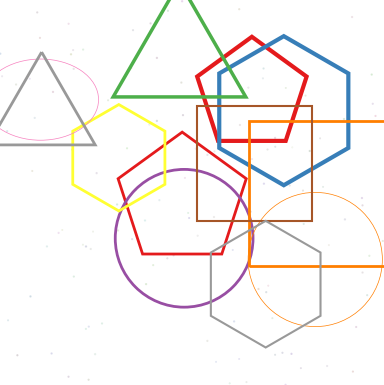[{"shape": "pentagon", "thickness": 3, "radius": 0.75, "center": [0.654, 0.755]}, {"shape": "pentagon", "thickness": 2, "radius": 0.87, "center": [0.473, 0.482]}, {"shape": "hexagon", "thickness": 3, "radius": 0.97, "center": [0.737, 0.712]}, {"shape": "triangle", "thickness": 2.5, "radius": 0.99, "center": [0.466, 0.848]}, {"shape": "circle", "thickness": 2, "radius": 0.89, "center": [0.478, 0.381]}, {"shape": "circle", "thickness": 0.5, "radius": 0.87, "center": [0.819, 0.326]}, {"shape": "square", "thickness": 2, "radius": 0.94, "center": [0.835, 0.498]}, {"shape": "hexagon", "thickness": 2, "radius": 0.69, "center": [0.309, 0.59]}, {"shape": "square", "thickness": 1.5, "radius": 0.75, "center": [0.66, 0.575]}, {"shape": "oval", "thickness": 0.5, "radius": 0.75, "center": [0.105, 0.741]}, {"shape": "triangle", "thickness": 2, "radius": 0.8, "center": [0.108, 0.704]}, {"shape": "hexagon", "thickness": 1.5, "radius": 0.82, "center": [0.69, 0.262]}]